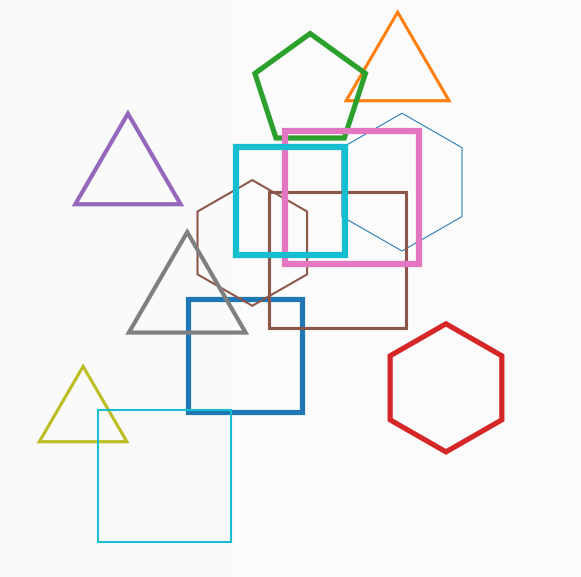[{"shape": "square", "thickness": 2.5, "radius": 0.49, "center": [0.422, 0.383]}, {"shape": "hexagon", "thickness": 0.5, "radius": 0.6, "center": [0.692, 0.684]}, {"shape": "triangle", "thickness": 1.5, "radius": 0.51, "center": [0.684, 0.876]}, {"shape": "pentagon", "thickness": 2.5, "radius": 0.5, "center": [0.534, 0.841]}, {"shape": "hexagon", "thickness": 2.5, "radius": 0.55, "center": [0.767, 0.328]}, {"shape": "triangle", "thickness": 2, "radius": 0.52, "center": [0.22, 0.698]}, {"shape": "square", "thickness": 1.5, "radius": 0.59, "center": [0.581, 0.549]}, {"shape": "hexagon", "thickness": 1, "radius": 0.54, "center": [0.434, 0.578]}, {"shape": "square", "thickness": 3, "radius": 0.58, "center": [0.605, 0.657]}, {"shape": "triangle", "thickness": 2, "radius": 0.58, "center": [0.322, 0.481]}, {"shape": "triangle", "thickness": 1.5, "radius": 0.43, "center": [0.143, 0.278]}, {"shape": "square", "thickness": 1, "radius": 0.57, "center": [0.283, 0.175]}, {"shape": "square", "thickness": 3, "radius": 0.47, "center": [0.5, 0.651]}]